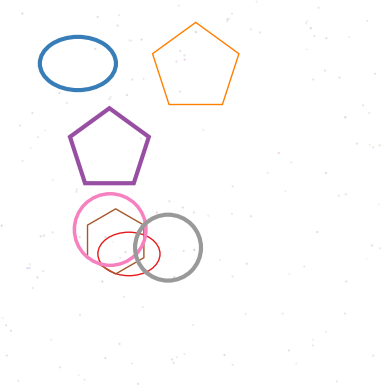[{"shape": "oval", "thickness": 1, "radius": 0.4, "center": [0.335, 0.34]}, {"shape": "oval", "thickness": 3, "radius": 0.49, "center": [0.202, 0.835]}, {"shape": "pentagon", "thickness": 3, "radius": 0.54, "center": [0.284, 0.611]}, {"shape": "pentagon", "thickness": 1, "radius": 0.59, "center": [0.508, 0.824]}, {"shape": "hexagon", "thickness": 1, "radius": 0.42, "center": [0.301, 0.373]}, {"shape": "circle", "thickness": 2.5, "radius": 0.46, "center": [0.286, 0.404]}, {"shape": "circle", "thickness": 3, "radius": 0.43, "center": [0.436, 0.357]}]